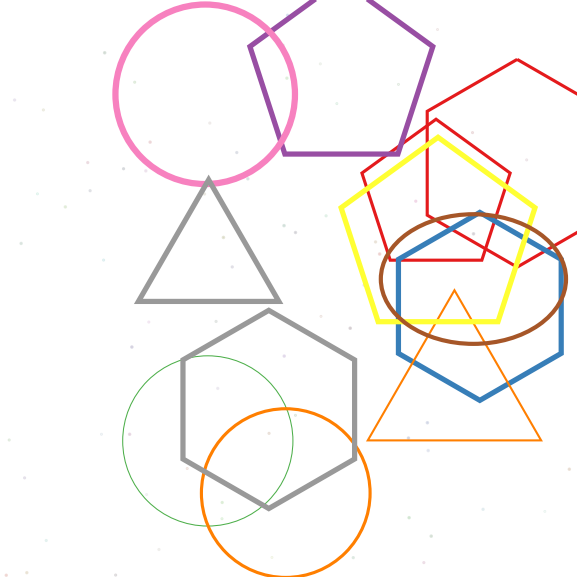[{"shape": "pentagon", "thickness": 1.5, "radius": 0.67, "center": [0.755, 0.658]}, {"shape": "hexagon", "thickness": 1.5, "radius": 0.9, "center": [0.896, 0.716]}, {"shape": "hexagon", "thickness": 2.5, "radius": 0.81, "center": [0.831, 0.469]}, {"shape": "circle", "thickness": 0.5, "radius": 0.74, "center": [0.36, 0.236]}, {"shape": "pentagon", "thickness": 2.5, "radius": 0.83, "center": [0.591, 0.867]}, {"shape": "circle", "thickness": 1.5, "radius": 0.73, "center": [0.495, 0.145]}, {"shape": "triangle", "thickness": 1, "radius": 0.87, "center": [0.787, 0.323]}, {"shape": "pentagon", "thickness": 2.5, "radius": 0.88, "center": [0.759, 0.585]}, {"shape": "oval", "thickness": 2, "radius": 0.8, "center": [0.82, 0.516]}, {"shape": "circle", "thickness": 3, "radius": 0.78, "center": [0.355, 0.836]}, {"shape": "hexagon", "thickness": 2.5, "radius": 0.86, "center": [0.465, 0.29]}, {"shape": "triangle", "thickness": 2.5, "radius": 0.7, "center": [0.361, 0.547]}]